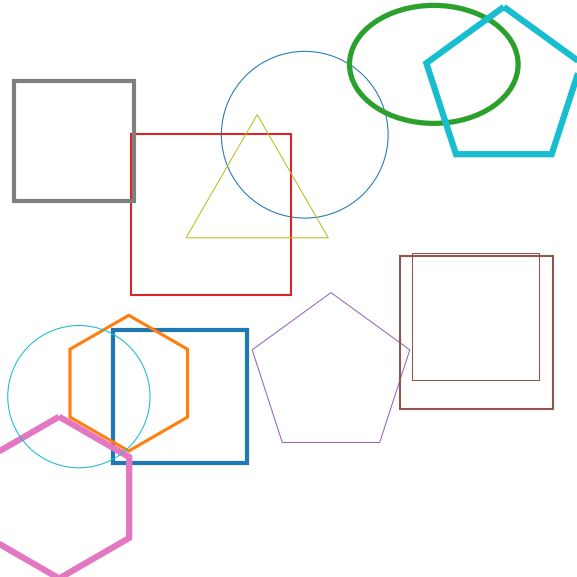[{"shape": "square", "thickness": 2, "radius": 0.58, "center": [0.312, 0.313]}, {"shape": "circle", "thickness": 0.5, "radius": 0.72, "center": [0.528, 0.766]}, {"shape": "hexagon", "thickness": 1.5, "radius": 0.59, "center": [0.223, 0.336]}, {"shape": "oval", "thickness": 2.5, "radius": 0.73, "center": [0.751, 0.888]}, {"shape": "square", "thickness": 1, "radius": 0.7, "center": [0.365, 0.628]}, {"shape": "pentagon", "thickness": 0.5, "radius": 0.72, "center": [0.573, 0.349]}, {"shape": "square", "thickness": 1, "radius": 0.66, "center": [0.825, 0.424]}, {"shape": "square", "thickness": 0.5, "radius": 0.55, "center": [0.824, 0.451]}, {"shape": "hexagon", "thickness": 3, "radius": 0.7, "center": [0.102, 0.138]}, {"shape": "square", "thickness": 2, "radius": 0.52, "center": [0.128, 0.755]}, {"shape": "triangle", "thickness": 0.5, "radius": 0.71, "center": [0.445, 0.658]}, {"shape": "circle", "thickness": 0.5, "radius": 0.62, "center": [0.137, 0.312]}, {"shape": "pentagon", "thickness": 3, "radius": 0.71, "center": [0.872, 0.846]}]